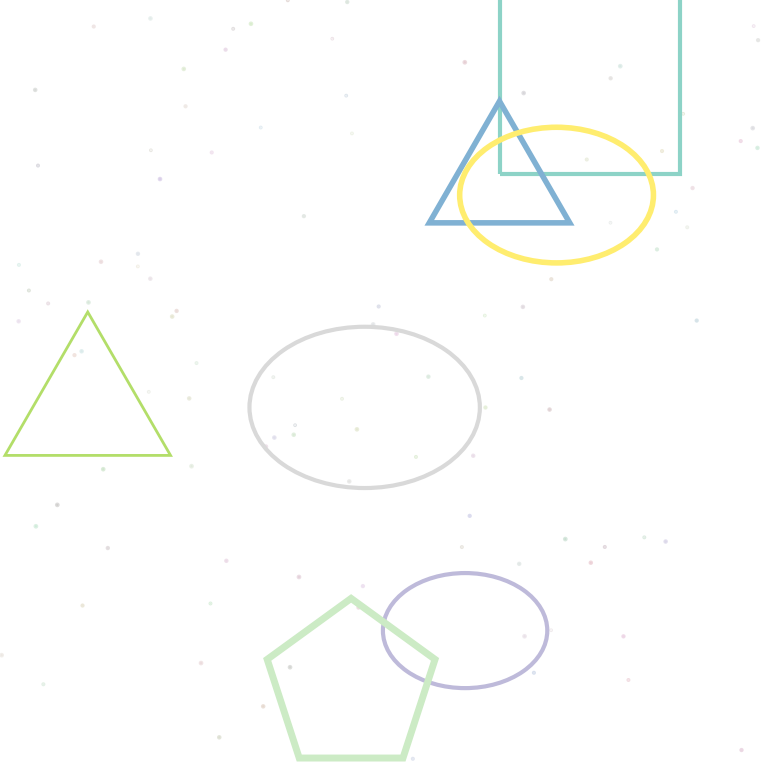[{"shape": "square", "thickness": 1.5, "radius": 0.58, "center": [0.766, 0.891]}, {"shape": "oval", "thickness": 1.5, "radius": 0.53, "center": [0.604, 0.181]}, {"shape": "triangle", "thickness": 2, "radius": 0.53, "center": [0.649, 0.763]}, {"shape": "triangle", "thickness": 1, "radius": 0.62, "center": [0.114, 0.471]}, {"shape": "oval", "thickness": 1.5, "radius": 0.75, "center": [0.474, 0.471]}, {"shape": "pentagon", "thickness": 2.5, "radius": 0.57, "center": [0.456, 0.108]}, {"shape": "oval", "thickness": 2, "radius": 0.63, "center": [0.723, 0.747]}]